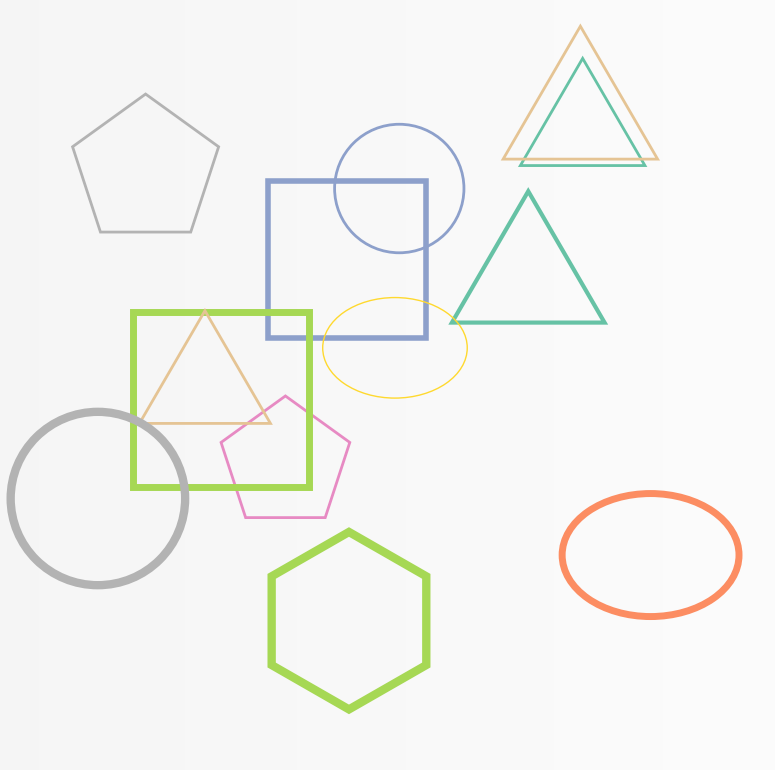[{"shape": "triangle", "thickness": 1, "radius": 0.46, "center": [0.752, 0.831]}, {"shape": "triangle", "thickness": 1.5, "radius": 0.57, "center": [0.682, 0.638]}, {"shape": "oval", "thickness": 2.5, "radius": 0.57, "center": [0.839, 0.279]}, {"shape": "square", "thickness": 2, "radius": 0.51, "center": [0.448, 0.663]}, {"shape": "circle", "thickness": 1, "radius": 0.42, "center": [0.515, 0.755]}, {"shape": "pentagon", "thickness": 1, "radius": 0.44, "center": [0.368, 0.398]}, {"shape": "hexagon", "thickness": 3, "radius": 0.58, "center": [0.45, 0.194]}, {"shape": "square", "thickness": 2.5, "radius": 0.57, "center": [0.286, 0.481]}, {"shape": "oval", "thickness": 0.5, "radius": 0.47, "center": [0.51, 0.548]}, {"shape": "triangle", "thickness": 1, "radius": 0.49, "center": [0.264, 0.499]}, {"shape": "triangle", "thickness": 1, "radius": 0.58, "center": [0.749, 0.851]}, {"shape": "circle", "thickness": 3, "radius": 0.56, "center": [0.126, 0.353]}, {"shape": "pentagon", "thickness": 1, "radius": 0.5, "center": [0.188, 0.779]}]